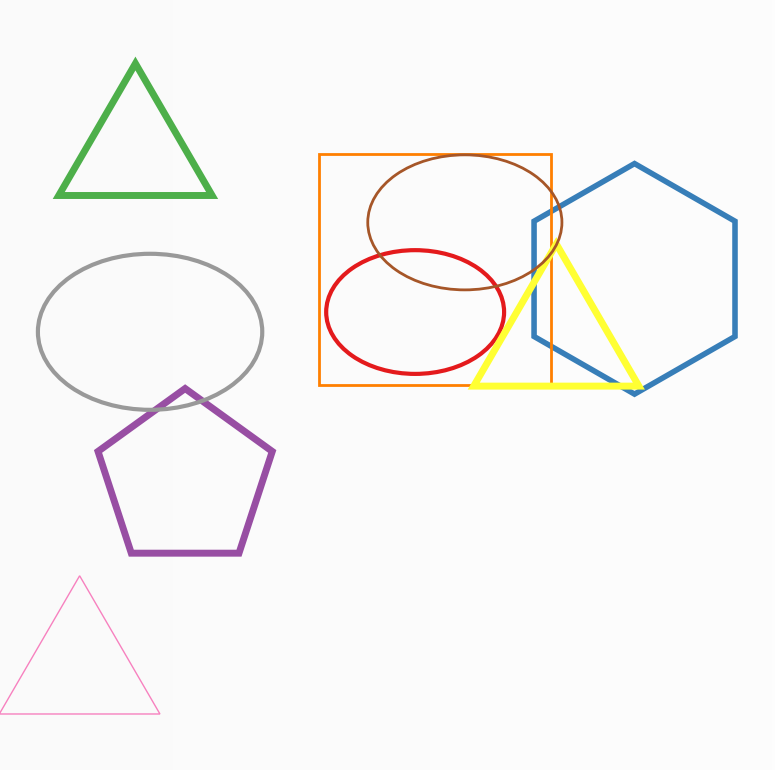[{"shape": "oval", "thickness": 1.5, "radius": 0.57, "center": [0.536, 0.595]}, {"shape": "hexagon", "thickness": 2, "radius": 0.75, "center": [0.819, 0.638]}, {"shape": "triangle", "thickness": 2.5, "radius": 0.57, "center": [0.175, 0.803]}, {"shape": "pentagon", "thickness": 2.5, "radius": 0.59, "center": [0.239, 0.377]}, {"shape": "square", "thickness": 1, "radius": 0.75, "center": [0.561, 0.65]}, {"shape": "triangle", "thickness": 2.5, "radius": 0.62, "center": [0.718, 0.56]}, {"shape": "oval", "thickness": 1, "radius": 0.63, "center": [0.6, 0.711]}, {"shape": "triangle", "thickness": 0.5, "radius": 0.6, "center": [0.103, 0.133]}, {"shape": "oval", "thickness": 1.5, "radius": 0.72, "center": [0.194, 0.569]}]